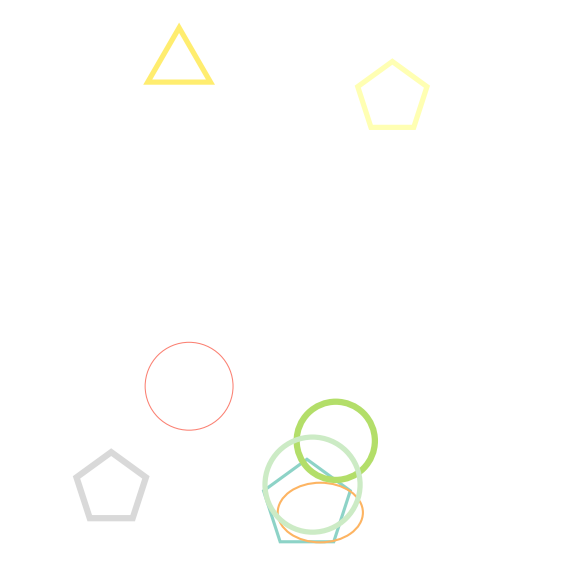[{"shape": "pentagon", "thickness": 1.5, "radius": 0.39, "center": [0.532, 0.125]}, {"shape": "pentagon", "thickness": 2.5, "radius": 0.32, "center": [0.679, 0.83]}, {"shape": "circle", "thickness": 0.5, "radius": 0.38, "center": [0.327, 0.33]}, {"shape": "oval", "thickness": 1, "radius": 0.37, "center": [0.555, 0.112]}, {"shape": "circle", "thickness": 3, "radius": 0.34, "center": [0.581, 0.236]}, {"shape": "pentagon", "thickness": 3, "radius": 0.32, "center": [0.193, 0.153]}, {"shape": "circle", "thickness": 2.5, "radius": 0.41, "center": [0.541, 0.16]}, {"shape": "triangle", "thickness": 2.5, "radius": 0.31, "center": [0.31, 0.888]}]